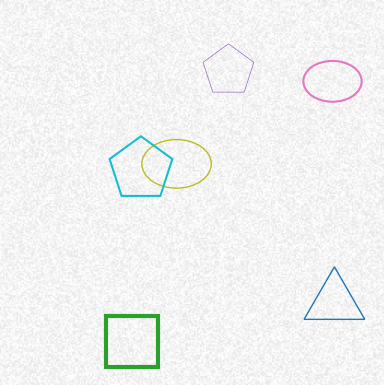[{"shape": "triangle", "thickness": 1, "radius": 0.46, "center": [0.869, 0.216]}, {"shape": "square", "thickness": 3, "radius": 0.33, "center": [0.343, 0.113]}, {"shape": "pentagon", "thickness": 0.5, "radius": 0.35, "center": [0.593, 0.817]}, {"shape": "oval", "thickness": 1.5, "radius": 0.38, "center": [0.864, 0.789]}, {"shape": "oval", "thickness": 1, "radius": 0.45, "center": [0.459, 0.574]}, {"shape": "pentagon", "thickness": 1.5, "radius": 0.43, "center": [0.366, 0.56]}]